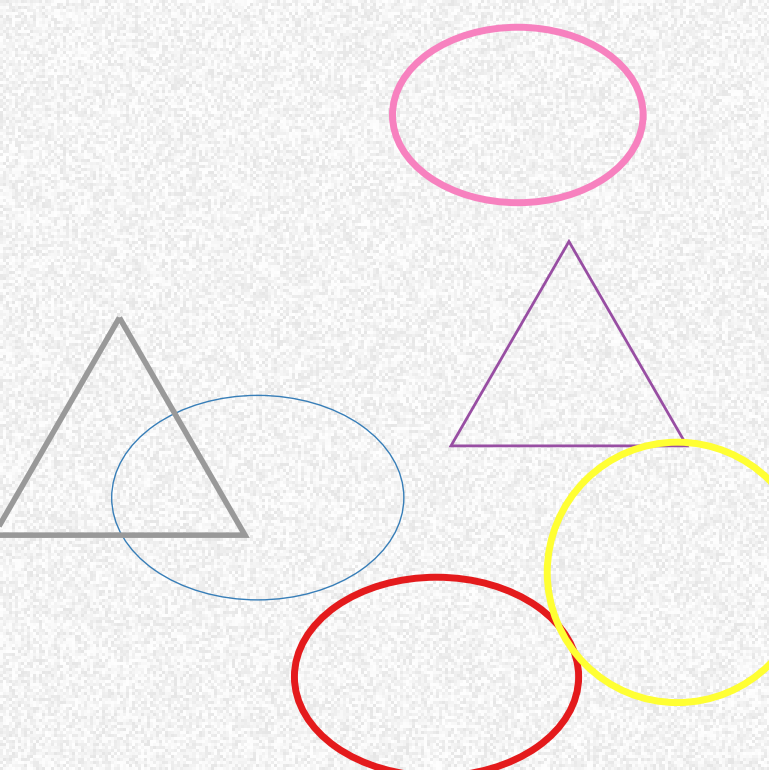[{"shape": "oval", "thickness": 2.5, "radius": 0.92, "center": [0.567, 0.121]}, {"shape": "oval", "thickness": 0.5, "radius": 0.95, "center": [0.335, 0.354]}, {"shape": "triangle", "thickness": 1, "radius": 0.88, "center": [0.739, 0.509]}, {"shape": "circle", "thickness": 2.5, "radius": 0.85, "center": [0.88, 0.257]}, {"shape": "oval", "thickness": 2.5, "radius": 0.81, "center": [0.672, 0.851]}, {"shape": "triangle", "thickness": 2, "radius": 0.94, "center": [0.155, 0.399]}]